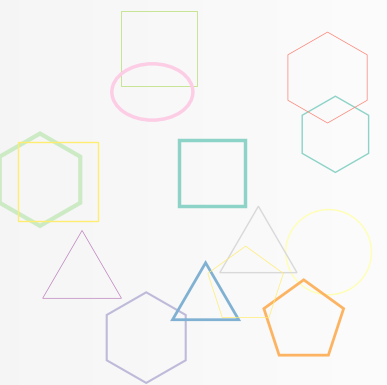[{"shape": "hexagon", "thickness": 1, "radius": 0.49, "center": [0.866, 0.651]}, {"shape": "square", "thickness": 2.5, "radius": 0.43, "center": [0.547, 0.551]}, {"shape": "circle", "thickness": 1, "radius": 0.55, "center": [0.848, 0.345]}, {"shape": "hexagon", "thickness": 1.5, "radius": 0.59, "center": [0.377, 0.123]}, {"shape": "hexagon", "thickness": 0.5, "radius": 0.59, "center": [0.845, 0.799]}, {"shape": "triangle", "thickness": 2, "radius": 0.49, "center": [0.531, 0.219]}, {"shape": "pentagon", "thickness": 2, "radius": 0.54, "center": [0.784, 0.165]}, {"shape": "square", "thickness": 0.5, "radius": 0.49, "center": [0.411, 0.875]}, {"shape": "oval", "thickness": 2.5, "radius": 0.52, "center": [0.393, 0.761]}, {"shape": "triangle", "thickness": 1, "radius": 0.58, "center": [0.667, 0.349]}, {"shape": "triangle", "thickness": 0.5, "radius": 0.59, "center": [0.212, 0.284]}, {"shape": "hexagon", "thickness": 3, "radius": 0.6, "center": [0.103, 0.533]}, {"shape": "square", "thickness": 1, "radius": 0.52, "center": [0.149, 0.529]}, {"shape": "pentagon", "thickness": 0.5, "radius": 0.51, "center": [0.634, 0.258]}]